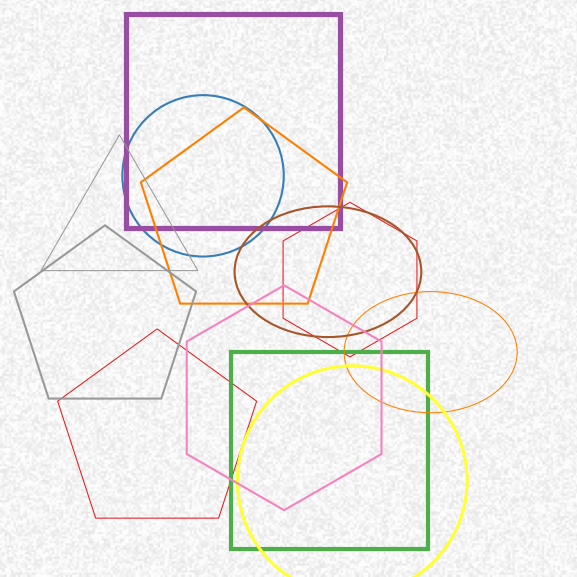[{"shape": "hexagon", "thickness": 0.5, "radius": 0.67, "center": [0.606, 0.515]}, {"shape": "pentagon", "thickness": 0.5, "radius": 0.91, "center": [0.272, 0.248]}, {"shape": "circle", "thickness": 1, "radius": 0.7, "center": [0.352, 0.695]}, {"shape": "square", "thickness": 2, "radius": 0.85, "center": [0.57, 0.22]}, {"shape": "square", "thickness": 2.5, "radius": 0.93, "center": [0.404, 0.789]}, {"shape": "pentagon", "thickness": 1, "radius": 0.94, "center": [0.422, 0.625]}, {"shape": "oval", "thickness": 0.5, "radius": 0.75, "center": [0.746, 0.389]}, {"shape": "circle", "thickness": 1.5, "radius": 0.99, "center": [0.61, 0.167]}, {"shape": "oval", "thickness": 1, "radius": 0.81, "center": [0.568, 0.529]}, {"shape": "hexagon", "thickness": 1, "radius": 0.97, "center": [0.492, 0.31]}, {"shape": "triangle", "thickness": 0.5, "radius": 0.78, "center": [0.207, 0.609]}, {"shape": "pentagon", "thickness": 1, "radius": 0.83, "center": [0.182, 0.443]}]